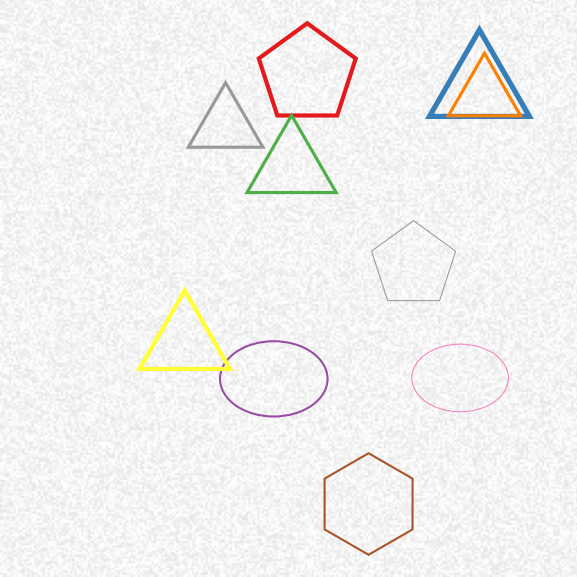[{"shape": "pentagon", "thickness": 2, "radius": 0.44, "center": [0.532, 0.871]}, {"shape": "triangle", "thickness": 2.5, "radius": 0.5, "center": [0.83, 0.848]}, {"shape": "triangle", "thickness": 1.5, "radius": 0.45, "center": [0.505, 0.71]}, {"shape": "oval", "thickness": 1, "radius": 0.47, "center": [0.474, 0.343]}, {"shape": "triangle", "thickness": 1.5, "radius": 0.36, "center": [0.839, 0.835]}, {"shape": "triangle", "thickness": 2, "radius": 0.45, "center": [0.32, 0.405]}, {"shape": "hexagon", "thickness": 1, "radius": 0.44, "center": [0.638, 0.126]}, {"shape": "oval", "thickness": 0.5, "radius": 0.42, "center": [0.797, 0.345]}, {"shape": "pentagon", "thickness": 0.5, "radius": 0.38, "center": [0.716, 0.541]}, {"shape": "triangle", "thickness": 1.5, "radius": 0.37, "center": [0.391, 0.782]}]